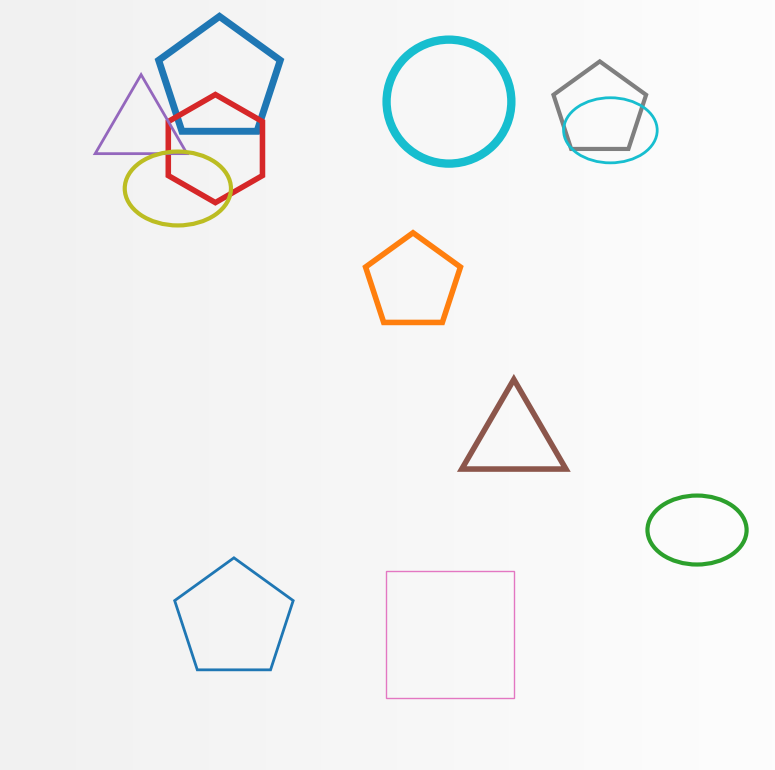[{"shape": "pentagon", "thickness": 1, "radius": 0.4, "center": [0.302, 0.195]}, {"shape": "pentagon", "thickness": 2.5, "radius": 0.41, "center": [0.283, 0.896]}, {"shape": "pentagon", "thickness": 2, "radius": 0.32, "center": [0.533, 0.633]}, {"shape": "oval", "thickness": 1.5, "radius": 0.32, "center": [0.899, 0.312]}, {"shape": "hexagon", "thickness": 2, "radius": 0.35, "center": [0.278, 0.807]}, {"shape": "triangle", "thickness": 1, "radius": 0.34, "center": [0.182, 0.835]}, {"shape": "triangle", "thickness": 2, "radius": 0.39, "center": [0.663, 0.43]}, {"shape": "square", "thickness": 0.5, "radius": 0.41, "center": [0.581, 0.176]}, {"shape": "pentagon", "thickness": 1.5, "radius": 0.31, "center": [0.774, 0.857]}, {"shape": "oval", "thickness": 1.5, "radius": 0.34, "center": [0.229, 0.755]}, {"shape": "circle", "thickness": 3, "radius": 0.4, "center": [0.579, 0.868]}, {"shape": "oval", "thickness": 1, "radius": 0.3, "center": [0.788, 0.831]}]